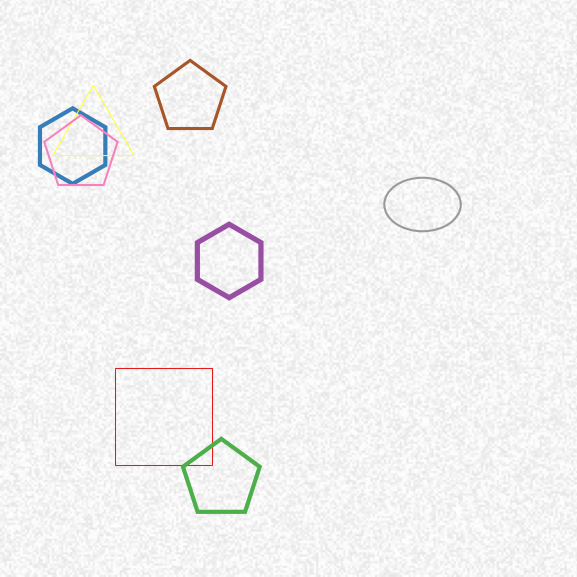[{"shape": "square", "thickness": 0.5, "radius": 0.42, "center": [0.283, 0.278]}, {"shape": "hexagon", "thickness": 2, "radius": 0.33, "center": [0.126, 0.746]}, {"shape": "pentagon", "thickness": 2, "radius": 0.35, "center": [0.383, 0.169]}, {"shape": "hexagon", "thickness": 2.5, "radius": 0.32, "center": [0.397, 0.547]}, {"shape": "triangle", "thickness": 0.5, "radius": 0.41, "center": [0.162, 0.77]}, {"shape": "pentagon", "thickness": 1.5, "radius": 0.33, "center": [0.329, 0.829]}, {"shape": "pentagon", "thickness": 1, "radius": 0.33, "center": [0.14, 0.733]}, {"shape": "oval", "thickness": 1, "radius": 0.33, "center": [0.732, 0.645]}]